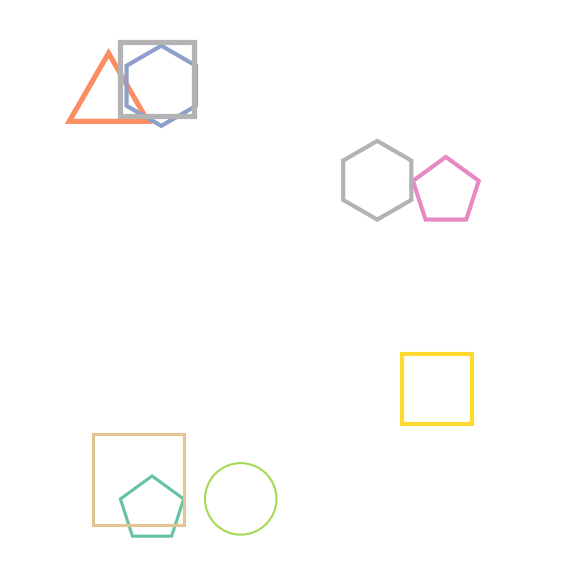[{"shape": "pentagon", "thickness": 1.5, "radius": 0.29, "center": [0.263, 0.117]}, {"shape": "triangle", "thickness": 2.5, "radius": 0.39, "center": [0.188, 0.828]}, {"shape": "hexagon", "thickness": 2, "radius": 0.35, "center": [0.279, 0.851]}, {"shape": "pentagon", "thickness": 2, "radius": 0.3, "center": [0.772, 0.667]}, {"shape": "circle", "thickness": 1, "radius": 0.31, "center": [0.417, 0.135]}, {"shape": "square", "thickness": 2, "radius": 0.3, "center": [0.757, 0.326]}, {"shape": "square", "thickness": 1.5, "radius": 0.4, "center": [0.24, 0.168]}, {"shape": "square", "thickness": 2.5, "radius": 0.32, "center": [0.272, 0.863]}, {"shape": "hexagon", "thickness": 2, "radius": 0.34, "center": [0.653, 0.687]}]